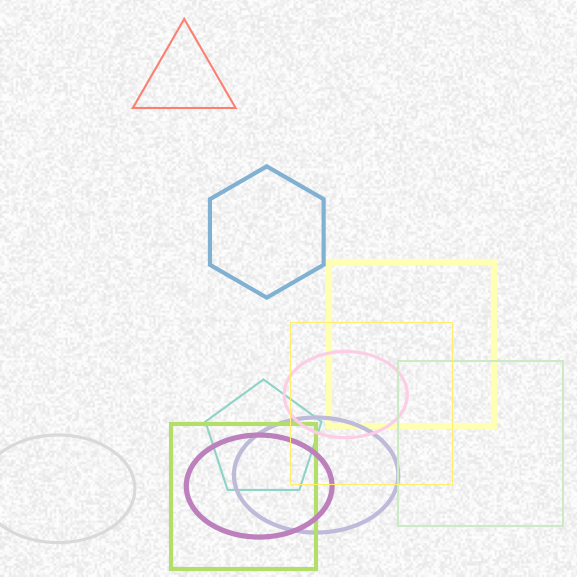[{"shape": "pentagon", "thickness": 1, "radius": 0.53, "center": [0.456, 0.236]}, {"shape": "square", "thickness": 3, "radius": 0.71, "center": [0.713, 0.404]}, {"shape": "oval", "thickness": 2, "radius": 0.71, "center": [0.547, 0.177]}, {"shape": "triangle", "thickness": 1, "radius": 0.51, "center": [0.319, 0.864]}, {"shape": "hexagon", "thickness": 2, "radius": 0.57, "center": [0.462, 0.597]}, {"shape": "square", "thickness": 2, "radius": 0.63, "center": [0.421, 0.139]}, {"shape": "oval", "thickness": 1.5, "radius": 0.53, "center": [0.599, 0.316]}, {"shape": "oval", "thickness": 1.5, "radius": 0.67, "center": [0.1, 0.153]}, {"shape": "oval", "thickness": 2.5, "radius": 0.63, "center": [0.449, 0.157]}, {"shape": "square", "thickness": 1, "radius": 0.71, "center": [0.832, 0.232]}, {"shape": "square", "thickness": 0.5, "radius": 0.7, "center": [0.643, 0.301]}]